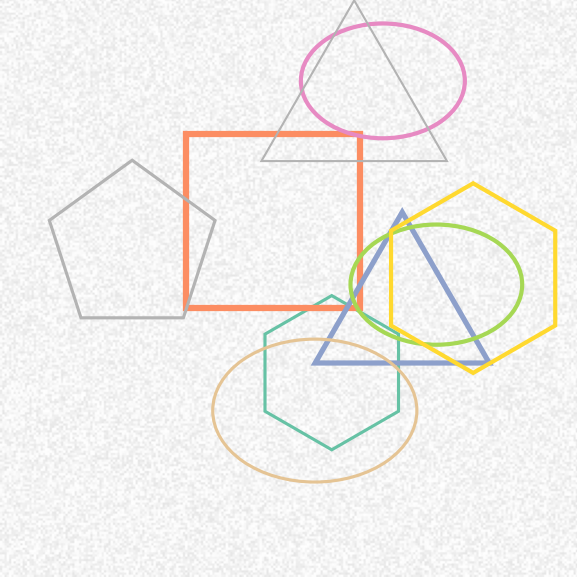[{"shape": "hexagon", "thickness": 1.5, "radius": 0.67, "center": [0.574, 0.354]}, {"shape": "square", "thickness": 3, "radius": 0.75, "center": [0.473, 0.617]}, {"shape": "triangle", "thickness": 2.5, "radius": 0.87, "center": [0.696, 0.458]}, {"shape": "oval", "thickness": 2, "radius": 0.71, "center": [0.663, 0.859]}, {"shape": "oval", "thickness": 2, "radius": 0.74, "center": [0.756, 0.506]}, {"shape": "hexagon", "thickness": 2, "radius": 0.82, "center": [0.819, 0.518]}, {"shape": "oval", "thickness": 1.5, "radius": 0.88, "center": [0.545, 0.288]}, {"shape": "triangle", "thickness": 1, "radius": 0.93, "center": [0.613, 0.813]}, {"shape": "pentagon", "thickness": 1.5, "radius": 0.75, "center": [0.229, 0.571]}]